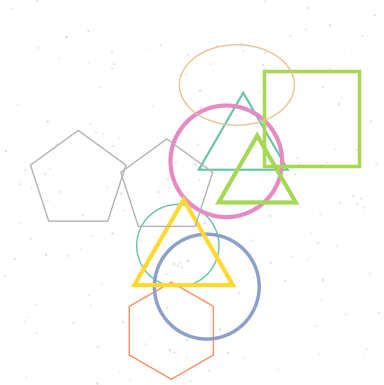[{"shape": "circle", "thickness": 1, "radius": 0.53, "center": [0.462, 0.362]}, {"shape": "triangle", "thickness": 1.5, "radius": 0.67, "center": [0.632, 0.626]}, {"shape": "hexagon", "thickness": 1, "radius": 0.63, "center": [0.445, 0.141]}, {"shape": "circle", "thickness": 2.5, "radius": 0.68, "center": [0.537, 0.256]}, {"shape": "circle", "thickness": 3, "radius": 0.72, "center": [0.588, 0.581]}, {"shape": "triangle", "thickness": 3, "radius": 0.58, "center": [0.668, 0.532]}, {"shape": "square", "thickness": 2.5, "radius": 0.62, "center": [0.809, 0.692]}, {"shape": "triangle", "thickness": 3, "radius": 0.74, "center": [0.477, 0.333]}, {"shape": "oval", "thickness": 1, "radius": 0.75, "center": [0.615, 0.779]}, {"shape": "pentagon", "thickness": 1, "radius": 0.63, "center": [0.433, 0.514]}, {"shape": "pentagon", "thickness": 1, "radius": 0.65, "center": [0.203, 0.531]}]